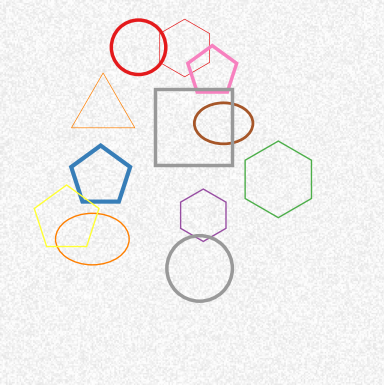[{"shape": "circle", "thickness": 2.5, "radius": 0.35, "center": [0.36, 0.877]}, {"shape": "hexagon", "thickness": 0.5, "radius": 0.37, "center": [0.48, 0.875]}, {"shape": "pentagon", "thickness": 3, "radius": 0.4, "center": [0.261, 0.541]}, {"shape": "hexagon", "thickness": 1, "radius": 0.5, "center": [0.723, 0.534]}, {"shape": "hexagon", "thickness": 1, "radius": 0.34, "center": [0.528, 0.441]}, {"shape": "triangle", "thickness": 0.5, "radius": 0.48, "center": [0.268, 0.716]}, {"shape": "oval", "thickness": 1, "radius": 0.48, "center": [0.24, 0.379]}, {"shape": "pentagon", "thickness": 1, "radius": 0.44, "center": [0.173, 0.431]}, {"shape": "oval", "thickness": 2, "radius": 0.38, "center": [0.581, 0.68]}, {"shape": "pentagon", "thickness": 2.5, "radius": 0.33, "center": [0.551, 0.815]}, {"shape": "circle", "thickness": 2.5, "radius": 0.43, "center": [0.519, 0.303]}, {"shape": "square", "thickness": 2.5, "radius": 0.5, "center": [0.503, 0.67]}]